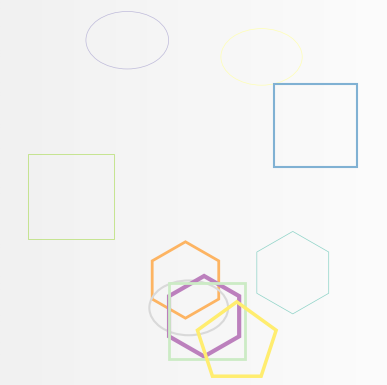[{"shape": "hexagon", "thickness": 0.5, "radius": 0.54, "center": [0.756, 0.292]}, {"shape": "oval", "thickness": 0.5, "radius": 0.52, "center": [0.675, 0.852]}, {"shape": "oval", "thickness": 0.5, "radius": 0.53, "center": [0.328, 0.896]}, {"shape": "square", "thickness": 1.5, "radius": 0.54, "center": [0.815, 0.674]}, {"shape": "hexagon", "thickness": 2, "radius": 0.5, "center": [0.479, 0.273]}, {"shape": "square", "thickness": 0.5, "radius": 0.55, "center": [0.183, 0.489]}, {"shape": "oval", "thickness": 1.5, "radius": 0.51, "center": [0.487, 0.2]}, {"shape": "hexagon", "thickness": 3, "radius": 0.52, "center": [0.527, 0.179]}, {"shape": "square", "thickness": 2, "radius": 0.49, "center": [0.534, 0.166]}, {"shape": "pentagon", "thickness": 2.5, "radius": 0.53, "center": [0.611, 0.109]}]